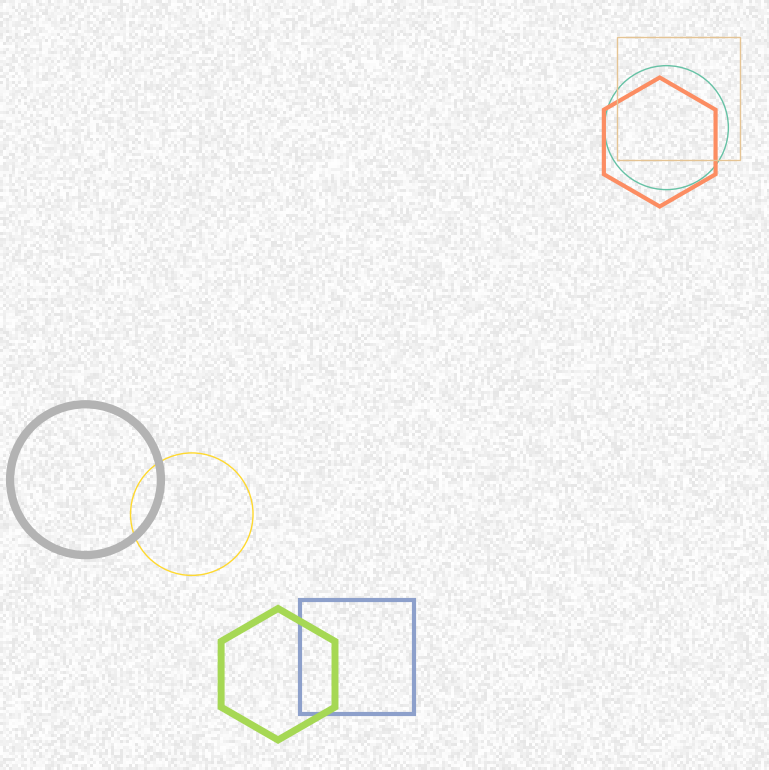[{"shape": "circle", "thickness": 0.5, "radius": 0.4, "center": [0.865, 0.834]}, {"shape": "hexagon", "thickness": 1.5, "radius": 0.42, "center": [0.857, 0.816]}, {"shape": "square", "thickness": 1.5, "radius": 0.37, "center": [0.463, 0.147]}, {"shape": "hexagon", "thickness": 2.5, "radius": 0.43, "center": [0.361, 0.124]}, {"shape": "circle", "thickness": 0.5, "radius": 0.4, "center": [0.249, 0.332]}, {"shape": "square", "thickness": 0.5, "radius": 0.4, "center": [0.881, 0.872]}, {"shape": "circle", "thickness": 3, "radius": 0.49, "center": [0.111, 0.377]}]